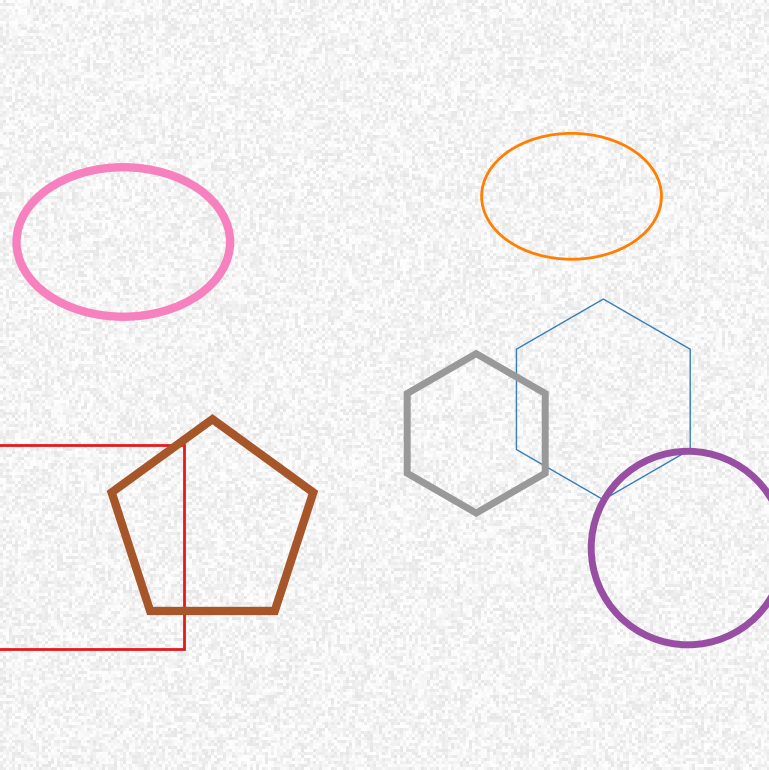[{"shape": "square", "thickness": 1, "radius": 0.66, "center": [0.107, 0.289]}, {"shape": "hexagon", "thickness": 0.5, "radius": 0.65, "center": [0.784, 0.481]}, {"shape": "circle", "thickness": 2.5, "radius": 0.63, "center": [0.893, 0.288]}, {"shape": "oval", "thickness": 1, "radius": 0.58, "center": [0.742, 0.745]}, {"shape": "pentagon", "thickness": 3, "radius": 0.69, "center": [0.276, 0.318]}, {"shape": "oval", "thickness": 3, "radius": 0.69, "center": [0.16, 0.686]}, {"shape": "hexagon", "thickness": 2.5, "radius": 0.52, "center": [0.618, 0.437]}]